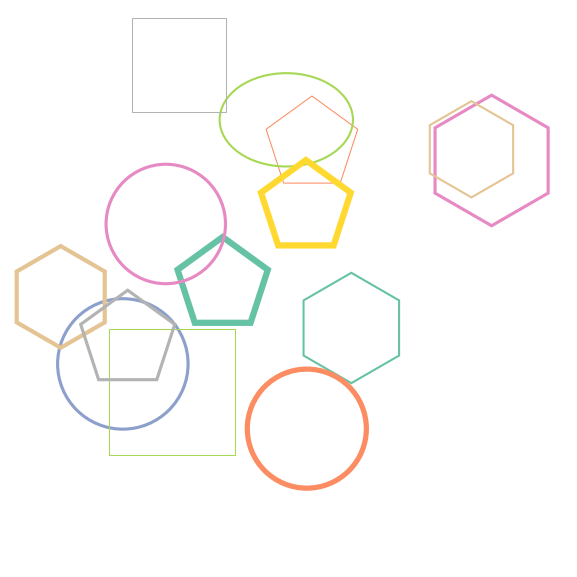[{"shape": "hexagon", "thickness": 1, "radius": 0.48, "center": [0.608, 0.431]}, {"shape": "pentagon", "thickness": 3, "radius": 0.41, "center": [0.386, 0.507]}, {"shape": "pentagon", "thickness": 0.5, "radius": 0.42, "center": [0.54, 0.75]}, {"shape": "circle", "thickness": 2.5, "radius": 0.52, "center": [0.531, 0.257]}, {"shape": "circle", "thickness": 1.5, "radius": 0.56, "center": [0.213, 0.369]}, {"shape": "circle", "thickness": 1.5, "radius": 0.52, "center": [0.287, 0.611]}, {"shape": "hexagon", "thickness": 1.5, "radius": 0.57, "center": [0.851, 0.721]}, {"shape": "square", "thickness": 0.5, "radius": 0.55, "center": [0.298, 0.321]}, {"shape": "oval", "thickness": 1, "radius": 0.58, "center": [0.496, 0.792]}, {"shape": "pentagon", "thickness": 3, "radius": 0.41, "center": [0.53, 0.64]}, {"shape": "hexagon", "thickness": 2, "radius": 0.44, "center": [0.105, 0.485]}, {"shape": "hexagon", "thickness": 1, "radius": 0.42, "center": [0.816, 0.741]}, {"shape": "pentagon", "thickness": 1.5, "radius": 0.43, "center": [0.221, 0.411]}, {"shape": "square", "thickness": 0.5, "radius": 0.41, "center": [0.31, 0.887]}]